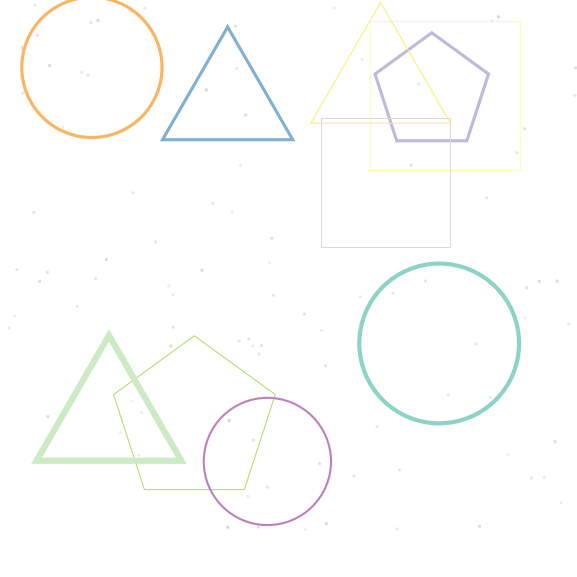[{"shape": "circle", "thickness": 2, "radius": 0.69, "center": [0.761, 0.404]}, {"shape": "square", "thickness": 0.5, "radius": 0.65, "center": [0.77, 0.834]}, {"shape": "pentagon", "thickness": 1.5, "radius": 0.52, "center": [0.748, 0.839]}, {"shape": "triangle", "thickness": 1.5, "radius": 0.65, "center": [0.394, 0.822]}, {"shape": "circle", "thickness": 1.5, "radius": 0.61, "center": [0.159, 0.882]}, {"shape": "pentagon", "thickness": 0.5, "radius": 0.74, "center": [0.337, 0.27]}, {"shape": "square", "thickness": 0.5, "radius": 0.56, "center": [0.668, 0.683]}, {"shape": "circle", "thickness": 1, "radius": 0.55, "center": [0.463, 0.2]}, {"shape": "triangle", "thickness": 3, "radius": 0.72, "center": [0.189, 0.274]}, {"shape": "triangle", "thickness": 0.5, "radius": 0.7, "center": [0.659, 0.855]}]